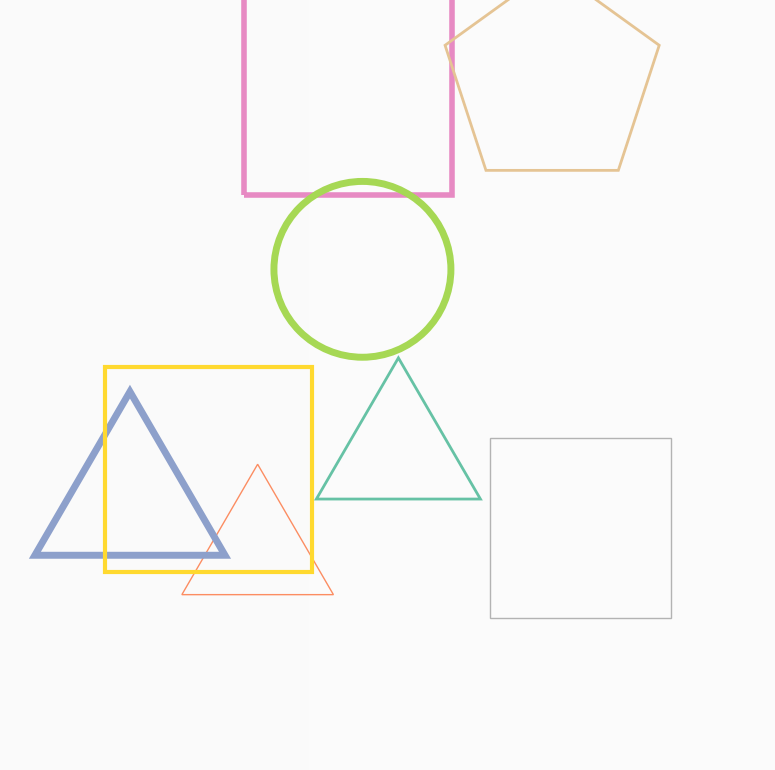[{"shape": "triangle", "thickness": 1, "radius": 0.61, "center": [0.514, 0.413]}, {"shape": "triangle", "thickness": 0.5, "radius": 0.56, "center": [0.332, 0.284]}, {"shape": "triangle", "thickness": 2.5, "radius": 0.71, "center": [0.168, 0.35]}, {"shape": "square", "thickness": 2, "radius": 0.67, "center": [0.449, 0.881]}, {"shape": "circle", "thickness": 2.5, "radius": 0.57, "center": [0.468, 0.65]}, {"shape": "square", "thickness": 1.5, "radius": 0.67, "center": [0.269, 0.39]}, {"shape": "pentagon", "thickness": 1, "radius": 0.73, "center": [0.712, 0.896]}, {"shape": "square", "thickness": 0.5, "radius": 0.58, "center": [0.749, 0.314]}]